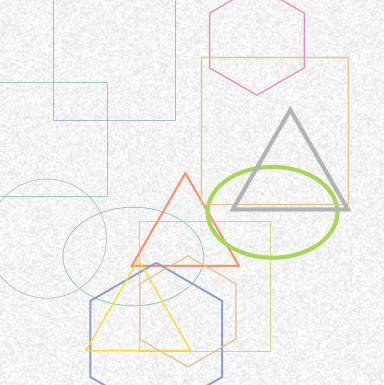[{"shape": "square", "thickness": 0.5, "radius": 0.74, "center": [0.129, 0.639]}, {"shape": "oval", "thickness": 0.5, "radius": 0.91, "center": [0.346, 0.334]}, {"shape": "triangle", "thickness": 1.5, "radius": 0.8, "center": [0.482, 0.39]}, {"shape": "hexagon", "thickness": 1.5, "radius": 0.99, "center": [0.406, 0.12]}, {"shape": "square", "thickness": 0.5, "radius": 0.79, "center": [0.295, 0.847]}, {"shape": "hexagon", "thickness": 1, "radius": 0.71, "center": [0.667, 0.895]}, {"shape": "oval", "thickness": 3, "radius": 0.84, "center": [0.708, 0.448]}, {"shape": "square", "thickness": 0.5, "radius": 0.85, "center": [0.531, 0.258]}, {"shape": "triangle", "thickness": 1, "radius": 0.79, "center": [0.359, 0.168]}, {"shape": "hexagon", "thickness": 1, "radius": 0.72, "center": [0.488, 0.191]}, {"shape": "square", "thickness": 1, "radius": 0.95, "center": [0.713, 0.661]}, {"shape": "circle", "thickness": 0.5, "radius": 0.77, "center": [0.122, 0.38]}, {"shape": "triangle", "thickness": 3, "radius": 0.86, "center": [0.754, 0.542]}]